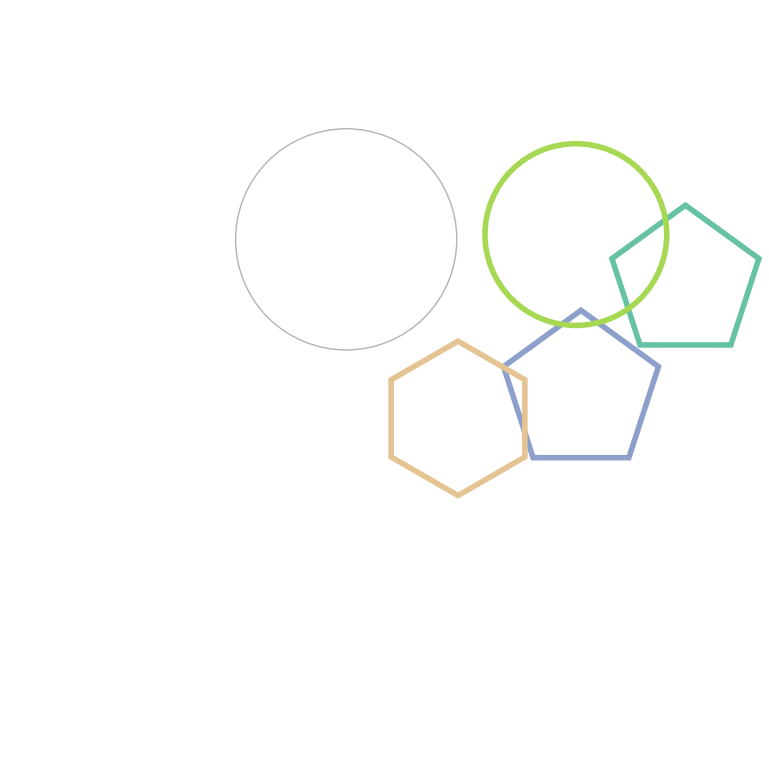[{"shape": "pentagon", "thickness": 2, "radius": 0.5, "center": [0.89, 0.633]}, {"shape": "pentagon", "thickness": 2, "radius": 0.53, "center": [0.755, 0.491]}, {"shape": "circle", "thickness": 2, "radius": 0.59, "center": [0.748, 0.695]}, {"shape": "hexagon", "thickness": 2, "radius": 0.5, "center": [0.595, 0.457]}, {"shape": "circle", "thickness": 0.5, "radius": 0.72, "center": [0.45, 0.689]}]